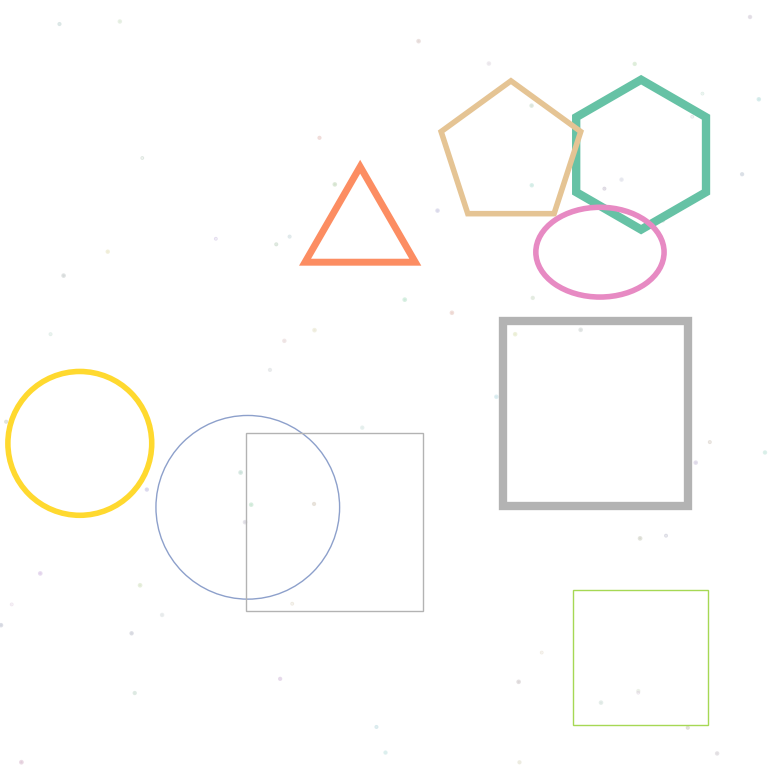[{"shape": "hexagon", "thickness": 3, "radius": 0.49, "center": [0.833, 0.799]}, {"shape": "triangle", "thickness": 2.5, "radius": 0.41, "center": [0.468, 0.701]}, {"shape": "circle", "thickness": 0.5, "radius": 0.6, "center": [0.322, 0.341]}, {"shape": "oval", "thickness": 2, "radius": 0.42, "center": [0.779, 0.673]}, {"shape": "square", "thickness": 0.5, "radius": 0.44, "center": [0.832, 0.146]}, {"shape": "circle", "thickness": 2, "radius": 0.47, "center": [0.104, 0.424]}, {"shape": "pentagon", "thickness": 2, "radius": 0.48, "center": [0.664, 0.8]}, {"shape": "square", "thickness": 0.5, "radius": 0.58, "center": [0.435, 0.322]}, {"shape": "square", "thickness": 3, "radius": 0.6, "center": [0.774, 0.463]}]